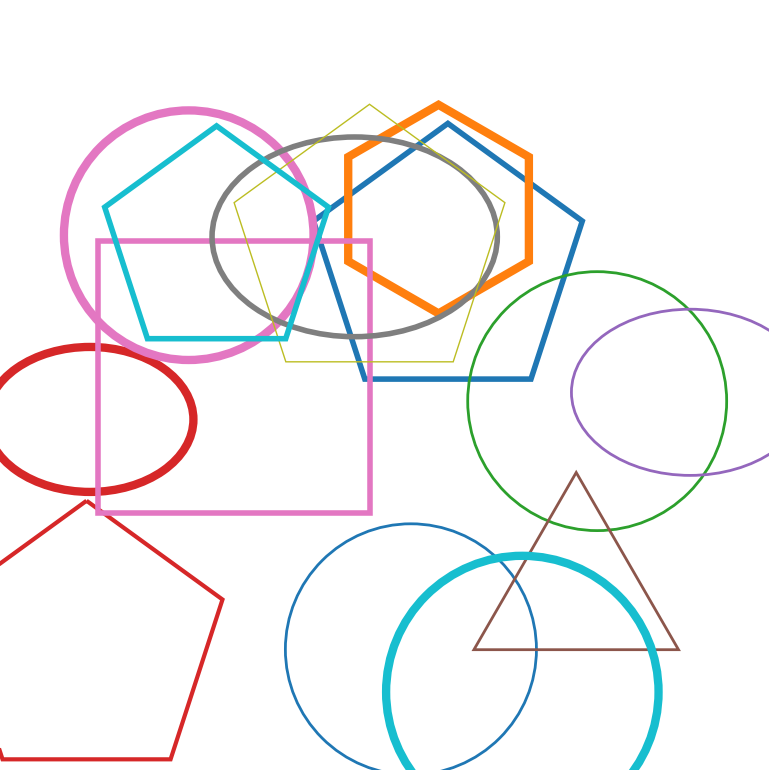[{"shape": "circle", "thickness": 1, "radius": 0.82, "center": [0.534, 0.157]}, {"shape": "pentagon", "thickness": 2, "radius": 0.92, "center": [0.582, 0.656]}, {"shape": "hexagon", "thickness": 3, "radius": 0.68, "center": [0.57, 0.728]}, {"shape": "circle", "thickness": 1, "radius": 0.84, "center": [0.776, 0.479]}, {"shape": "oval", "thickness": 3, "radius": 0.67, "center": [0.117, 0.455]}, {"shape": "pentagon", "thickness": 1.5, "radius": 0.93, "center": [0.112, 0.164]}, {"shape": "oval", "thickness": 1, "radius": 0.77, "center": [0.896, 0.491]}, {"shape": "triangle", "thickness": 1, "radius": 0.77, "center": [0.748, 0.233]}, {"shape": "circle", "thickness": 3, "radius": 0.81, "center": [0.245, 0.695]}, {"shape": "square", "thickness": 2, "radius": 0.88, "center": [0.304, 0.511]}, {"shape": "oval", "thickness": 2, "radius": 0.93, "center": [0.461, 0.692]}, {"shape": "pentagon", "thickness": 0.5, "radius": 0.92, "center": [0.48, 0.68]}, {"shape": "circle", "thickness": 3, "radius": 0.88, "center": [0.678, 0.101]}, {"shape": "pentagon", "thickness": 2, "radius": 0.76, "center": [0.281, 0.684]}]